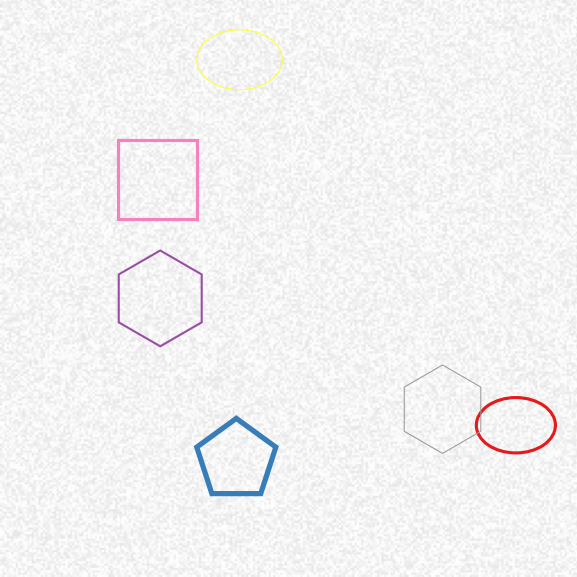[{"shape": "oval", "thickness": 1.5, "radius": 0.34, "center": [0.893, 0.263]}, {"shape": "pentagon", "thickness": 2.5, "radius": 0.36, "center": [0.409, 0.203]}, {"shape": "hexagon", "thickness": 1, "radius": 0.41, "center": [0.277, 0.482]}, {"shape": "oval", "thickness": 0.5, "radius": 0.37, "center": [0.415, 0.896]}, {"shape": "square", "thickness": 1.5, "radius": 0.34, "center": [0.273, 0.688]}, {"shape": "hexagon", "thickness": 0.5, "radius": 0.38, "center": [0.766, 0.291]}]